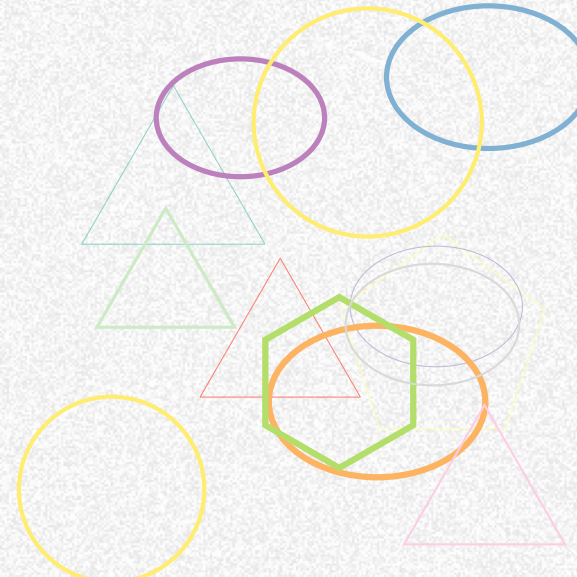[{"shape": "triangle", "thickness": 0.5, "radius": 0.92, "center": [0.3, 0.668]}, {"shape": "pentagon", "thickness": 0.5, "radius": 0.93, "center": [0.766, 0.407]}, {"shape": "oval", "thickness": 0.5, "radius": 0.75, "center": [0.755, 0.469]}, {"shape": "triangle", "thickness": 0.5, "radius": 0.8, "center": [0.485, 0.392]}, {"shape": "oval", "thickness": 2.5, "radius": 0.88, "center": [0.846, 0.866]}, {"shape": "oval", "thickness": 3, "radius": 0.94, "center": [0.653, 0.304]}, {"shape": "hexagon", "thickness": 3, "radius": 0.74, "center": [0.588, 0.337]}, {"shape": "triangle", "thickness": 1, "radius": 0.8, "center": [0.839, 0.137]}, {"shape": "oval", "thickness": 1, "radius": 0.75, "center": [0.749, 0.437]}, {"shape": "oval", "thickness": 2.5, "radius": 0.73, "center": [0.416, 0.795]}, {"shape": "triangle", "thickness": 1.5, "radius": 0.69, "center": [0.287, 0.501]}, {"shape": "circle", "thickness": 2, "radius": 0.8, "center": [0.193, 0.152]}, {"shape": "circle", "thickness": 2, "radius": 0.99, "center": [0.637, 0.787]}]